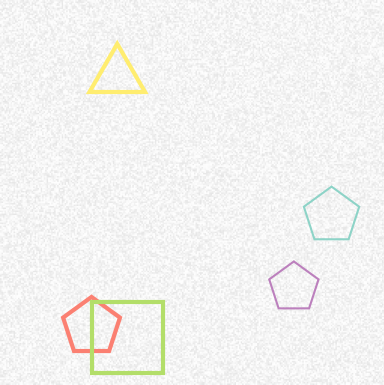[{"shape": "pentagon", "thickness": 1.5, "radius": 0.38, "center": [0.861, 0.44]}, {"shape": "pentagon", "thickness": 3, "radius": 0.39, "center": [0.238, 0.151]}, {"shape": "square", "thickness": 3, "radius": 0.46, "center": [0.33, 0.125]}, {"shape": "pentagon", "thickness": 1.5, "radius": 0.34, "center": [0.763, 0.254]}, {"shape": "triangle", "thickness": 3, "radius": 0.42, "center": [0.305, 0.803]}]